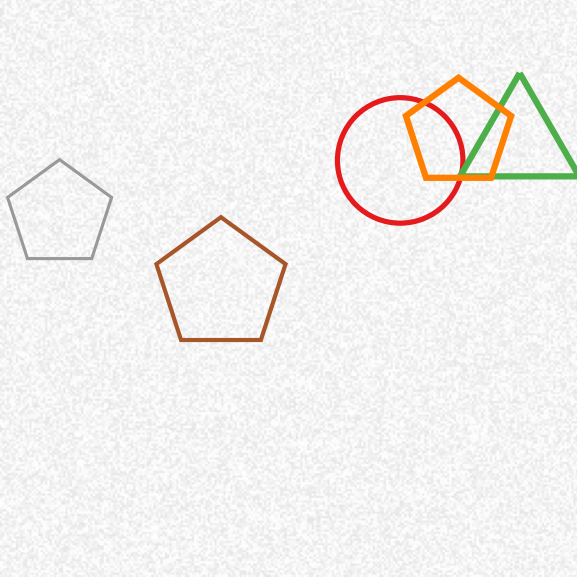[{"shape": "circle", "thickness": 2.5, "radius": 0.54, "center": [0.693, 0.721]}, {"shape": "triangle", "thickness": 3, "radius": 0.6, "center": [0.9, 0.753]}, {"shape": "pentagon", "thickness": 3, "radius": 0.48, "center": [0.794, 0.769]}, {"shape": "pentagon", "thickness": 2, "radius": 0.59, "center": [0.383, 0.505]}, {"shape": "pentagon", "thickness": 1.5, "radius": 0.47, "center": [0.103, 0.628]}]